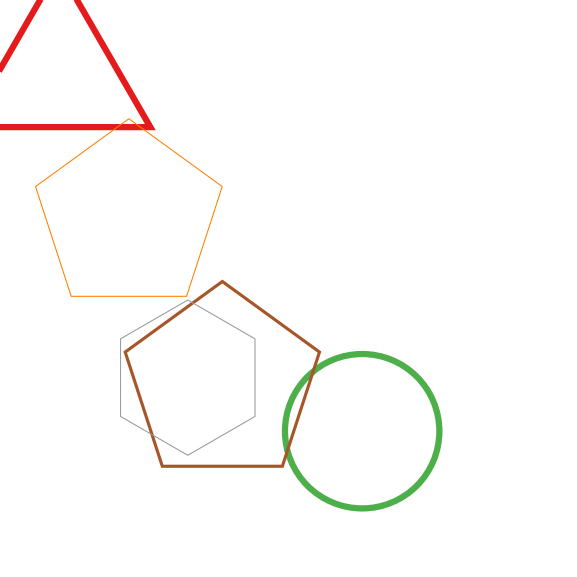[{"shape": "triangle", "thickness": 3, "radius": 0.92, "center": [0.101, 0.871]}, {"shape": "circle", "thickness": 3, "radius": 0.67, "center": [0.627, 0.252]}, {"shape": "pentagon", "thickness": 0.5, "radius": 0.85, "center": [0.223, 0.624]}, {"shape": "pentagon", "thickness": 1.5, "radius": 0.88, "center": [0.385, 0.335]}, {"shape": "hexagon", "thickness": 0.5, "radius": 0.67, "center": [0.325, 0.345]}]